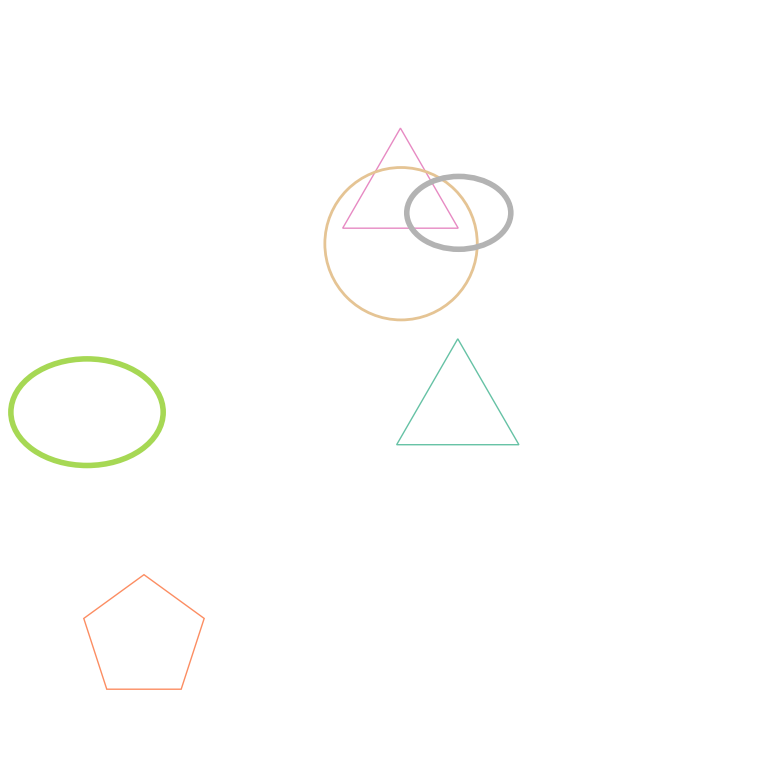[{"shape": "triangle", "thickness": 0.5, "radius": 0.46, "center": [0.595, 0.468]}, {"shape": "pentagon", "thickness": 0.5, "radius": 0.41, "center": [0.187, 0.171]}, {"shape": "triangle", "thickness": 0.5, "radius": 0.43, "center": [0.52, 0.747]}, {"shape": "oval", "thickness": 2, "radius": 0.49, "center": [0.113, 0.465]}, {"shape": "circle", "thickness": 1, "radius": 0.49, "center": [0.521, 0.683]}, {"shape": "oval", "thickness": 2, "radius": 0.34, "center": [0.596, 0.724]}]